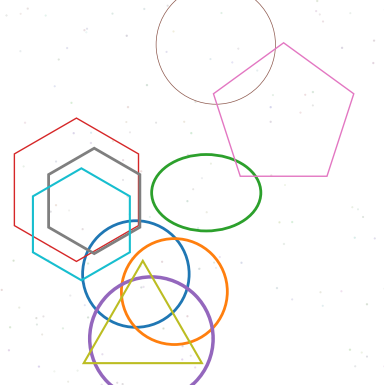[{"shape": "circle", "thickness": 2, "radius": 0.69, "center": [0.353, 0.288]}, {"shape": "circle", "thickness": 2, "radius": 0.69, "center": [0.453, 0.243]}, {"shape": "oval", "thickness": 2, "radius": 0.71, "center": [0.536, 0.499]}, {"shape": "hexagon", "thickness": 1, "radius": 0.93, "center": [0.199, 0.507]}, {"shape": "circle", "thickness": 2.5, "radius": 0.8, "center": [0.393, 0.121]}, {"shape": "circle", "thickness": 0.5, "radius": 0.77, "center": [0.561, 0.884]}, {"shape": "pentagon", "thickness": 1, "radius": 0.96, "center": [0.737, 0.697]}, {"shape": "hexagon", "thickness": 2, "radius": 0.68, "center": [0.245, 0.478]}, {"shape": "triangle", "thickness": 1.5, "radius": 0.89, "center": [0.371, 0.145]}, {"shape": "hexagon", "thickness": 1.5, "radius": 0.73, "center": [0.211, 0.417]}]